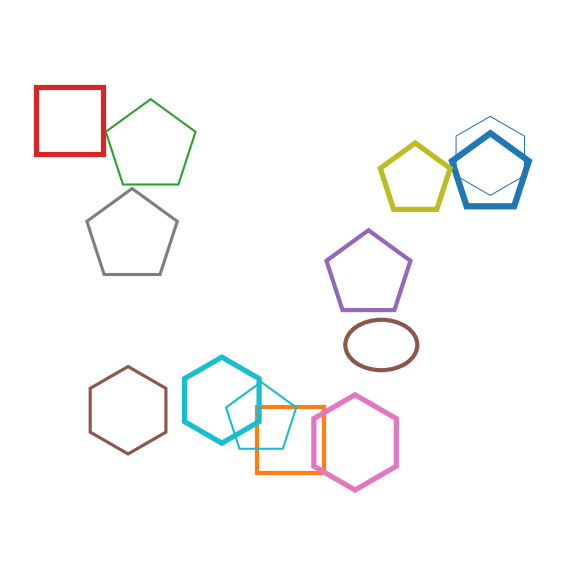[{"shape": "pentagon", "thickness": 3, "radius": 0.35, "center": [0.849, 0.699]}, {"shape": "hexagon", "thickness": 0.5, "radius": 0.34, "center": [0.849, 0.729]}, {"shape": "square", "thickness": 2, "radius": 0.29, "center": [0.503, 0.237]}, {"shape": "pentagon", "thickness": 1, "radius": 0.41, "center": [0.261, 0.746]}, {"shape": "square", "thickness": 2.5, "radius": 0.29, "center": [0.121, 0.79]}, {"shape": "pentagon", "thickness": 2, "radius": 0.38, "center": [0.638, 0.524]}, {"shape": "oval", "thickness": 2, "radius": 0.31, "center": [0.66, 0.402]}, {"shape": "hexagon", "thickness": 1.5, "radius": 0.38, "center": [0.222, 0.289]}, {"shape": "hexagon", "thickness": 2.5, "radius": 0.41, "center": [0.615, 0.233]}, {"shape": "pentagon", "thickness": 1.5, "radius": 0.41, "center": [0.229, 0.59]}, {"shape": "pentagon", "thickness": 2.5, "radius": 0.32, "center": [0.719, 0.688]}, {"shape": "hexagon", "thickness": 2.5, "radius": 0.37, "center": [0.384, 0.306]}, {"shape": "pentagon", "thickness": 1, "radius": 0.32, "center": [0.452, 0.274]}]